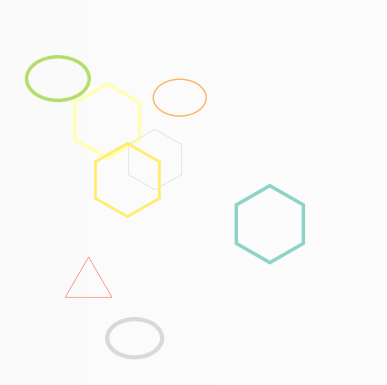[{"shape": "hexagon", "thickness": 2.5, "radius": 0.5, "center": [0.696, 0.418]}, {"shape": "hexagon", "thickness": 2.5, "radius": 0.48, "center": [0.277, 0.686]}, {"shape": "triangle", "thickness": 0.5, "radius": 0.35, "center": [0.229, 0.263]}, {"shape": "oval", "thickness": 1, "radius": 0.34, "center": [0.464, 0.746]}, {"shape": "oval", "thickness": 2.5, "radius": 0.4, "center": [0.149, 0.796]}, {"shape": "oval", "thickness": 3, "radius": 0.35, "center": [0.348, 0.122]}, {"shape": "hexagon", "thickness": 0.5, "radius": 0.39, "center": [0.4, 0.586]}, {"shape": "hexagon", "thickness": 2, "radius": 0.48, "center": [0.329, 0.532]}]